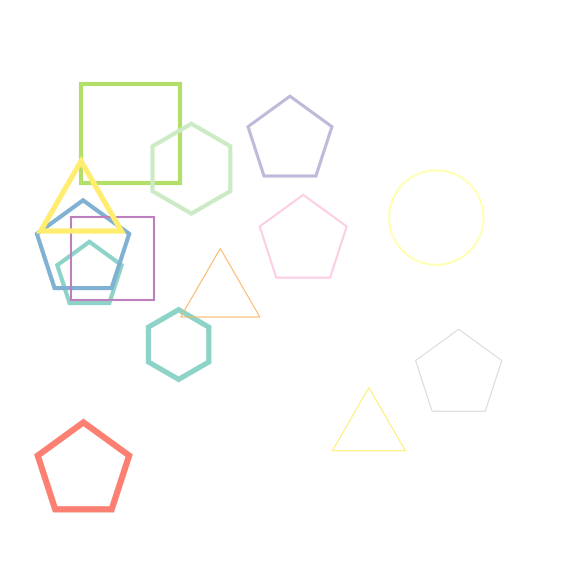[{"shape": "hexagon", "thickness": 2.5, "radius": 0.3, "center": [0.309, 0.403]}, {"shape": "pentagon", "thickness": 2, "radius": 0.29, "center": [0.155, 0.522]}, {"shape": "circle", "thickness": 1, "radius": 0.41, "center": [0.755, 0.622]}, {"shape": "pentagon", "thickness": 1.5, "radius": 0.38, "center": [0.502, 0.756]}, {"shape": "pentagon", "thickness": 3, "radius": 0.42, "center": [0.144, 0.185]}, {"shape": "pentagon", "thickness": 2, "radius": 0.42, "center": [0.144, 0.568]}, {"shape": "triangle", "thickness": 0.5, "radius": 0.4, "center": [0.381, 0.49]}, {"shape": "square", "thickness": 2, "radius": 0.43, "center": [0.226, 0.768]}, {"shape": "pentagon", "thickness": 1, "radius": 0.4, "center": [0.525, 0.582]}, {"shape": "pentagon", "thickness": 0.5, "radius": 0.39, "center": [0.794, 0.351]}, {"shape": "square", "thickness": 1, "radius": 0.36, "center": [0.195, 0.551]}, {"shape": "hexagon", "thickness": 2, "radius": 0.39, "center": [0.331, 0.707]}, {"shape": "triangle", "thickness": 2.5, "radius": 0.4, "center": [0.14, 0.639]}, {"shape": "triangle", "thickness": 0.5, "radius": 0.36, "center": [0.639, 0.255]}]